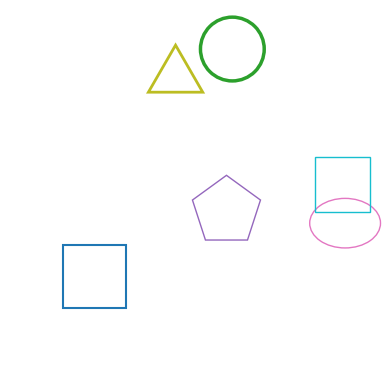[{"shape": "square", "thickness": 1.5, "radius": 0.41, "center": [0.246, 0.281]}, {"shape": "circle", "thickness": 2.5, "radius": 0.41, "center": [0.603, 0.873]}, {"shape": "pentagon", "thickness": 1, "radius": 0.46, "center": [0.588, 0.452]}, {"shape": "oval", "thickness": 1, "radius": 0.46, "center": [0.896, 0.42]}, {"shape": "triangle", "thickness": 2, "radius": 0.41, "center": [0.456, 0.801]}, {"shape": "square", "thickness": 1, "radius": 0.36, "center": [0.89, 0.521]}]